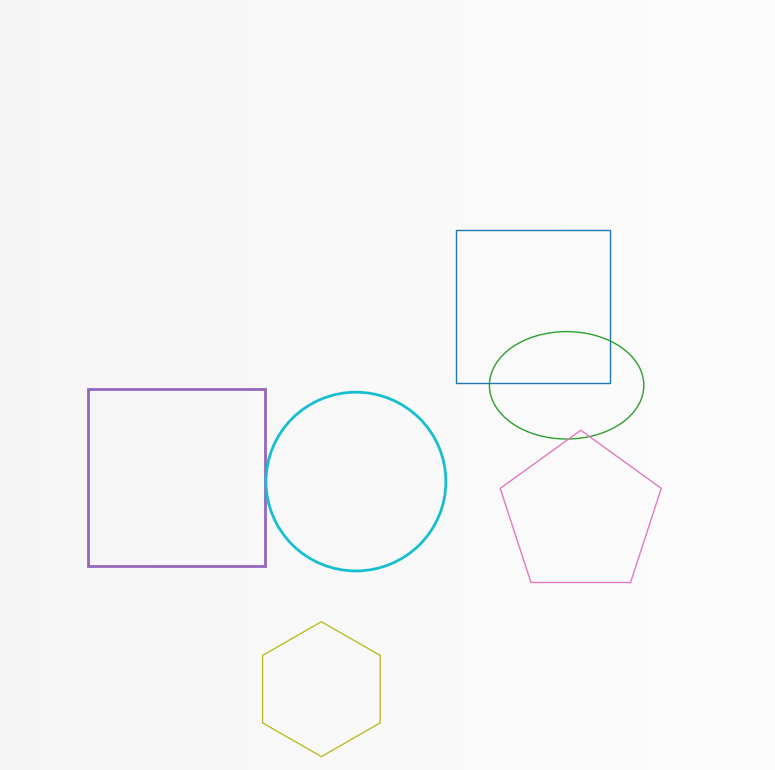[{"shape": "square", "thickness": 0.5, "radius": 0.5, "center": [0.688, 0.602]}, {"shape": "oval", "thickness": 0.5, "radius": 0.5, "center": [0.731, 0.5]}, {"shape": "square", "thickness": 1, "radius": 0.57, "center": [0.228, 0.38]}, {"shape": "pentagon", "thickness": 0.5, "radius": 0.55, "center": [0.749, 0.332]}, {"shape": "hexagon", "thickness": 0.5, "radius": 0.44, "center": [0.415, 0.105]}, {"shape": "circle", "thickness": 1, "radius": 0.58, "center": [0.459, 0.375]}]